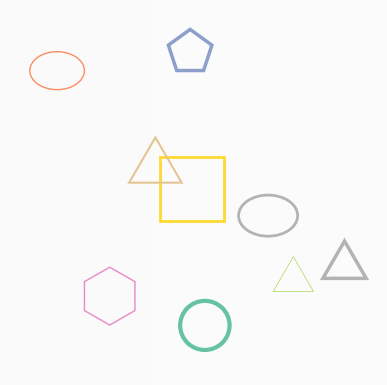[{"shape": "circle", "thickness": 3, "radius": 0.32, "center": [0.529, 0.155]}, {"shape": "oval", "thickness": 1, "radius": 0.35, "center": [0.147, 0.816]}, {"shape": "pentagon", "thickness": 2.5, "radius": 0.3, "center": [0.491, 0.865]}, {"shape": "hexagon", "thickness": 1, "radius": 0.38, "center": [0.283, 0.231]}, {"shape": "triangle", "thickness": 0.5, "radius": 0.3, "center": [0.757, 0.273]}, {"shape": "square", "thickness": 2, "radius": 0.41, "center": [0.494, 0.509]}, {"shape": "triangle", "thickness": 1.5, "radius": 0.39, "center": [0.401, 0.565]}, {"shape": "oval", "thickness": 2, "radius": 0.38, "center": [0.692, 0.44]}, {"shape": "triangle", "thickness": 2.5, "radius": 0.32, "center": [0.889, 0.309]}]